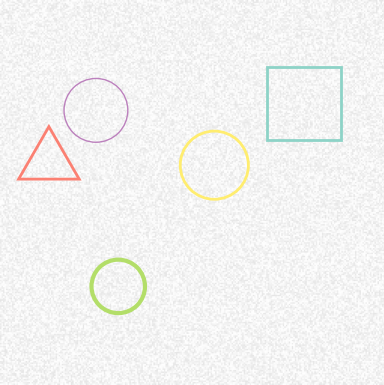[{"shape": "square", "thickness": 2, "radius": 0.47, "center": [0.79, 0.732]}, {"shape": "triangle", "thickness": 2, "radius": 0.45, "center": [0.127, 0.58]}, {"shape": "circle", "thickness": 3, "radius": 0.35, "center": [0.307, 0.256]}, {"shape": "circle", "thickness": 1, "radius": 0.41, "center": [0.249, 0.713]}, {"shape": "circle", "thickness": 2, "radius": 0.44, "center": [0.557, 0.571]}]